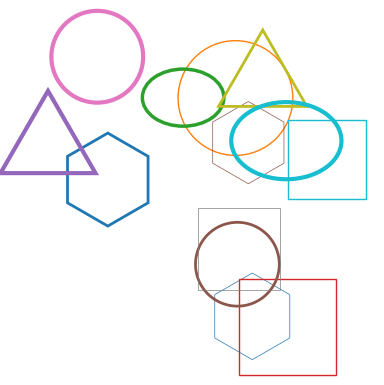[{"shape": "hexagon", "thickness": 2, "radius": 0.6, "center": [0.28, 0.534]}, {"shape": "hexagon", "thickness": 0.5, "radius": 0.56, "center": [0.655, 0.178]}, {"shape": "circle", "thickness": 1, "radius": 0.74, "center": [0.612, 0.745]}, {"shape": "oval", "thickness": 2.5, "radius": 0.53, "center": [0.476, 0.746]}, {"shape": "square", "thickness": 1, "radius": 0.63, "center": [0.746, 0.151]}, {"shape": "triangle", "thickness": 3, "radius": 0.71, "center": [0.125, 0.622]}, {"shape": "circle", "thickness": 2, "radius": 0.54, "center": [0.617, 0.314]}, {"shape": "hexagon", "thickness": 0.5, "radius": 0.53, "center": [0.645, 0.63]}, {"shape": "circle", "thickness": 3, "radius": 0.6, "center": [0.253, 0.853]}, {"shape": "square", "thickness": 0.5, "radius": 0.53, "center": [0.621, 0.353]}, {"shape": "triangle", "thickness": 2, "radius": 0.66, "center": [0.682, 0.79]}, {"shape": "square", "thickness": 1, "radius": 0.51, "center": [0.85, 0.586]}, {"shape": "oval", "thickness": 3, "radius": 0.72, "center": [0.744, 0.635]}]